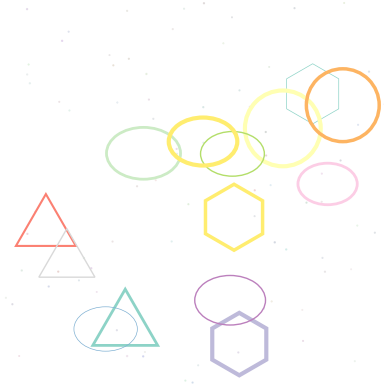[{"shape": "triangle", "thickness": 2, "radius": 0.49, "center": [0.325, 0.152]}, {"shape": "hexagon", "thickness": 0.5, "radius": 0.39, "center": [0.812, 0.756]}, {"shape": "circle", "thickness": 3, "radius": 0.49, "center": [0.735, 0.667]}, {"shape": "hexagon", "thickness": 3, "radius": 0.41, "center": [0.622, 0.106]}, {"shape": "triangle", "thickness": 1.5, "radius": 0.45, "center": [0.119, 0.406]}, {"shape": "oval", "thickness": 0.5, "radius": 0.41, "center": [0.274, 0.145]}, {"shape": "circle", "thickness": 2.5, "radius": 0.47, "center": [0.89, 0.727]}, {"shape": "oval", "thickness": 1, "radius": 0.41, "center": [0.604, 0.6]}, {"shape": "oval", "thickness": 2, "radius": 0.39, "center": [0.851, 0.522]}, {"shape": "triangle", "thickness": 1, "radius": 0.42, "center": [0.174, 0.322]}, {"shape": "oval", "thickness": 1, "radius": 0.46, "center": [0.598, 0.22]}, {"shape": "oval", "thickness": 2, "radius": 0.48, "center": [0.373, 0.602]}, {"shape": "oval", "thickness": 3, "radius": 0.45, "center": [0.527, 0.632]}, {"shape": "hexagon", "thickness": 2.5, "radius": 0.43, "center": [0.608, 0.436]}]